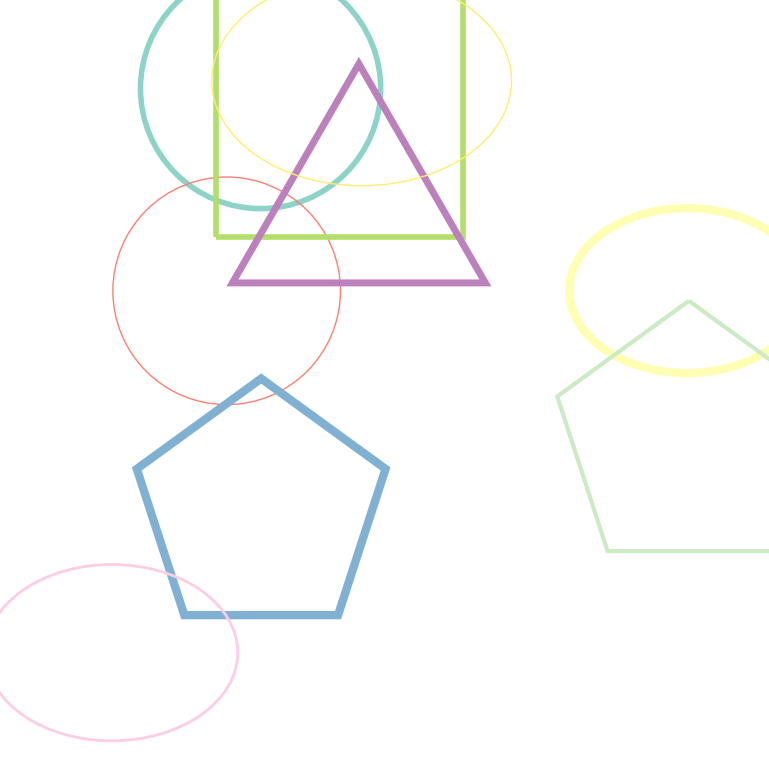[{"shape": "circle", "thickness": 2, "radius": 0.78, "center": [0.338, 0.885]}, {"shape": "oval", "thickness": 3, "radius": 0.76, "center": [0.892, 0.623]}, {"shape": "circle", "thickness": 0.5, "radius": 0.74, "center": [0.294, 0.622]}, {"shape": "pentagon", "thickness": 3, "radius": 0.85, "center": [0.339, 0.339]}, {"shape": "square", "thickness": 2, "radius": 0.8, "center": [0.441, 0.853]}, {"shape": "oval", "thickness": 1, "radius": 0.82, "center": [0.145, 0.152]}, {"shape": "triangle", "thickness": 2.5, "radius": 0.95, "center": [0.466, 0.727]}, {"shape": "pentagon", "thickness": 1.5, "radius": 0.9, "center": [0.895, 0.43]}, {"shape": "oval", "thickness": 0.5, "radius": 0.97, "center": [0.47, 0.895]}]